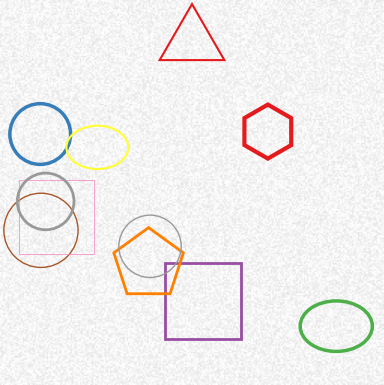[{"shape": "triangle", "thickness": 1.5, "radius": 0.49, "center": [0.499, 0.892]}, {"shape": "hexagon", "thickness": 3, "radius": 0.35, "center": [0.696, 0.658]}, {"shape": "circle", "thickness": 2.5, "radius": 0.39, "center": [0.104, 0.652]}, {"shape": "oval", "thickness": 2.5, "radius": 0.47, "center": [0.873, 0.153]}, {"shape": "square", "thickness": 2, "radius": 0.5, "center": [0.527, 0.219]}, {"shape": "pentagon", "thickness": 2, "radius": 0.47, "center": [0.386, 0.314]}, {"shape": "oval", "thickness": 1.5, "radius": 0.4, "center": [0.253, 0.617]}, {"shape": "circle", "thickness": 1, "radius": 0.48, "center": [0.106, 0.402]}, {"shape": "square", "thickness": 0.5, "radius": 0.48, "center": [0.147, 0.437]}, {"shape": "circle", "thickness": 2, "radius": 0.37, "center": [0.119, 0.477]}, {"shape": "circle", "thickness": 1, "radius": 0.4, "center": [0.39, 0.36]}]